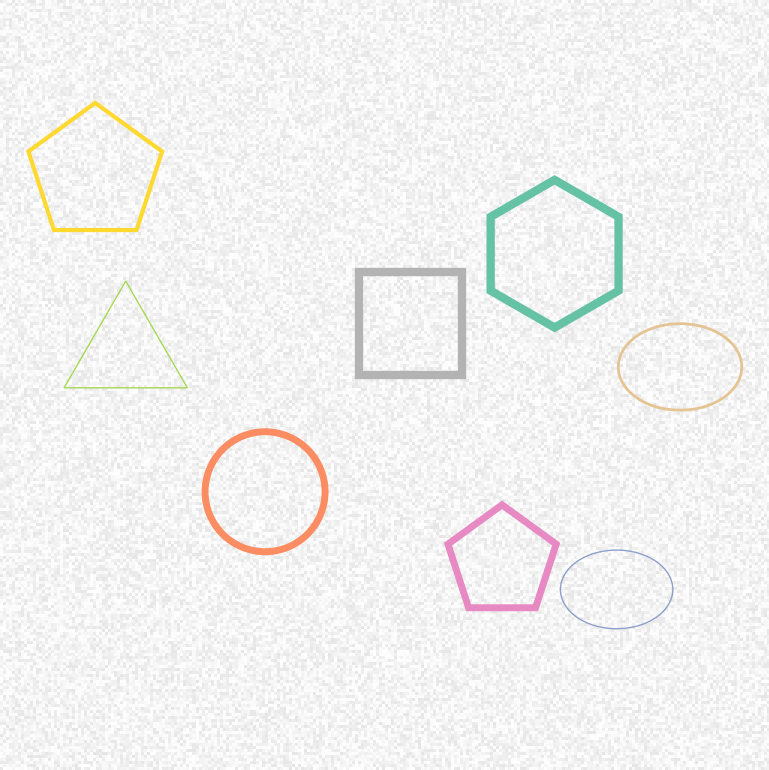[{"shape": "hexagon", "thickness": 3, "radius": 0.48, "center": [0.72, 0.67]}, {"shape": "circle", "thickness": 2.5, "radius": 0.39, "center": [0.344, 0.361]}, {"shape": "oval", "thickness": 0.5, "radius": 0.36, "center": [0.801, 0.235]}, {"shape": "pentagon", "thickness": 2.5, "radius": 0.37, "center": [0.652, 0.27]}, {"shape": "triangle", "thickness": 0.5, "radius": 0.46, "center": [0.163, 0.543]}, {"shape": "pentagon", "thickness": 1.5, "radius": 0.46, "center": [0.124, 0.775]}, {"shape": "oval", "thickness": 1, "radius": 0.4, "center": [0.883, 0.523]}, {"shape": "square", "thickness": 3, "radius": 0.33, "center": [0.534, 0.58]}]